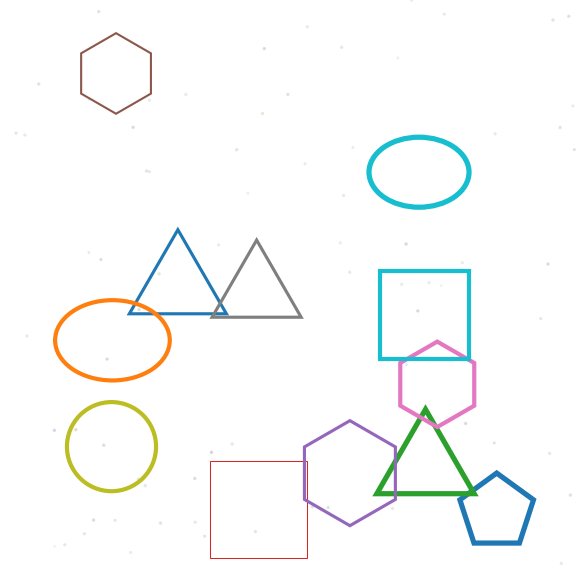[{"shape": "triangle", "thickness": 1.5, "radius": 0.49, "center": [0.308, 0.504]}, {"shape": "pentagon", "thickness": 2.5, "radius": 0.33, "center": [0.86, 0.113]}, {"shape": "oval", "thickness": 2, "radius": 0.5, "center": [0.195, 0.41]}, {"shape": "triangle", "thickness": 2.5, "radius": 0.49, "center": [0.737, 0.193]}, {"shape": "square", "thickness": 0.5, "radius": 0.42, "center": [0.448, 0.116]}, {"shape": "hexagon", "thickness": 1.5, "radius": 0.45, "center": [0.606, 0.18]}, {"shape": "hexagon", "thickness": 1, "radius": 0.35, "center": [0.201, 0.872]}, {"shape": "hexagon", "thickness": 2, "radius": 0.37, "center": [0.757, 0.334]}, {"shape": "triangle", "thickness": 1.5, "radius": 0.45, "center": [0.444, 0.494]}, {"shape": "circle", "thickness": 2, "radius": 0.39, "center": [0.193, 0.226]}, {"shape": "square", "thickness": 2, "radius": 0.38, "center": [0.735, 0.454]}, {"shape": "oval", "thickness": 2.5, "radius": 0.43, "center": [0.726, 0.701]}]